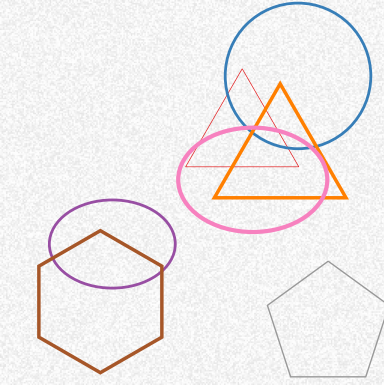[{"shape": "triangle", "thickness": 0.5, "radius": 0.85, "center": [0.629, 0.652]}, {"shape": "circle", "thickness": 2, "radius": 0.95, "center": [0.774, 0.803]}, {"shape": "oval", "thickness": 2, "radius": 0.82, "center": [0.292, 0.366]}, {"shape": "triangle", "thickness": 2.5, "radius": 0.99, "center": [0.728, 0.585]}, {"shape": "hexagon", "thickness": 2.5, "radius": 0.92, "center": [0.261, 0.216]}, {"shape": "oval", "thickness": 3, "radius": 0.97, "center": [0.657, 0.533]}, {"shape": "pentagon", "thickness": 1, "radius": 0.83, "center": [0.852, 0.156]}]